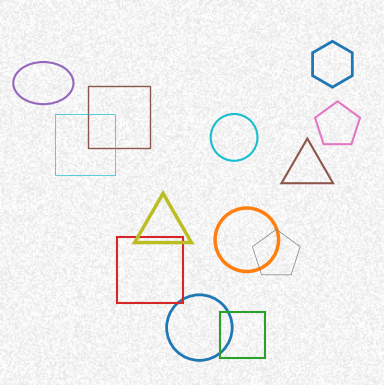[{"shape": "circle", "thickness": 2, "radius": 0.43, "center": [0.518, 0.149]}, {"shape": "hexagon", "thickness": 2, "radius": 0.3, "center": [0.863, 0.833]}, {"shape": "circle", "thickness": 2.5, "radius": 0.41, "center": [0.641, 0.377]}, {"shape": "square", "thickness": 1.5, "radius": 0.29, "center": [0.629, 0.13]}, {"shape": "square", "thickness": 1.5, "radius": 0.43, "center": [0.39, 0.299]}, {"shape": "oval", "thickness": 1.5, "radius": 0.39, "center": [0.113, 0.784]}, {"shape": "triangle", "thickness": 1.5, "radius": 0.39, "center": [0.798, 0.563]}, {"shape": "square", "thickness": 1, "radius": 0.41, "center": [0.31, 0.697]}, {"shape": "pentagon", "thickness": 1.5, "radius": 0.31, "center": [0.877, 0.675]}, {"shape": "pentagon", "thickness": 0.5, "radius": 0.33, "center": [0.718, 0.339]}, {"shape": "triangle", "thickness": 2.5, "radius": 0.43, "center": [0.423, 0.413]}, {"shape": "square", "thickness": 0.5, "radius": 0.39, "center": [0.22, 0.625]}, {"shape": "circle", "thickness": 1.5, "radius": 0.3, "center": [0.608, 0.643]}]